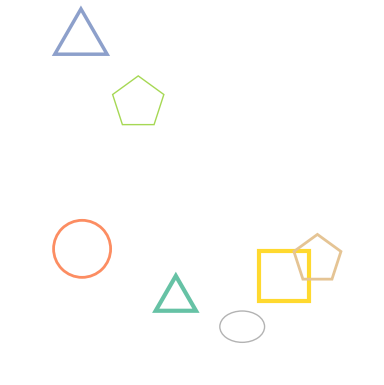[{"shape": "triangle", "thickness": 3, "radius": 0.3, "center": [0.457, 0.223]}, {"shape": "circle", "thickness": 2, "radius": 0.37, "center": [0.213, 0.354]}, {"shape": "triangle", "thickness": 2.5, "radius": 0.39, "center": [0.21, 0.898]}, {"shape": "pentagon", "thickness": 1, "radius": 0.35, "center": [0.359, 0.733]}, {"shape": "square", "thickness": 3, "radius": 0.33, "center": [0.738, 0.284]}, {"shape": "pentagon", "thickness": 2, "radius": 0.32, "center": [0.824, 0.327]}, {"shape": "oval", "thickness": 1, "radius": 0.29, "center": [0.629, 0.151]}]